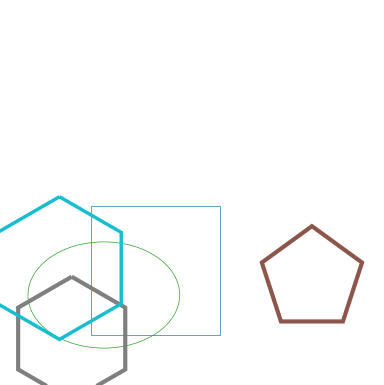[{"shape": "square", "thickness": 0.5, "radius": 0.83, "center": [0.403, 0.297]}, {"shape": "oval", "thickness": 0.5, "radius": 0.99, "center": [0.27, 0.234]}, {"shape": "pentagon", "thickness": 3, "radius": 0.68, "center": [0.81, 0.276]}, {"shape": "hexagon", "thickness": 3, "radius": 0.8, "center": [0.186, 0.121]}, {"shape": "hexagon", "thickness": 2.5, "radius": 0.93, "center": [0.154, 0.304]}]